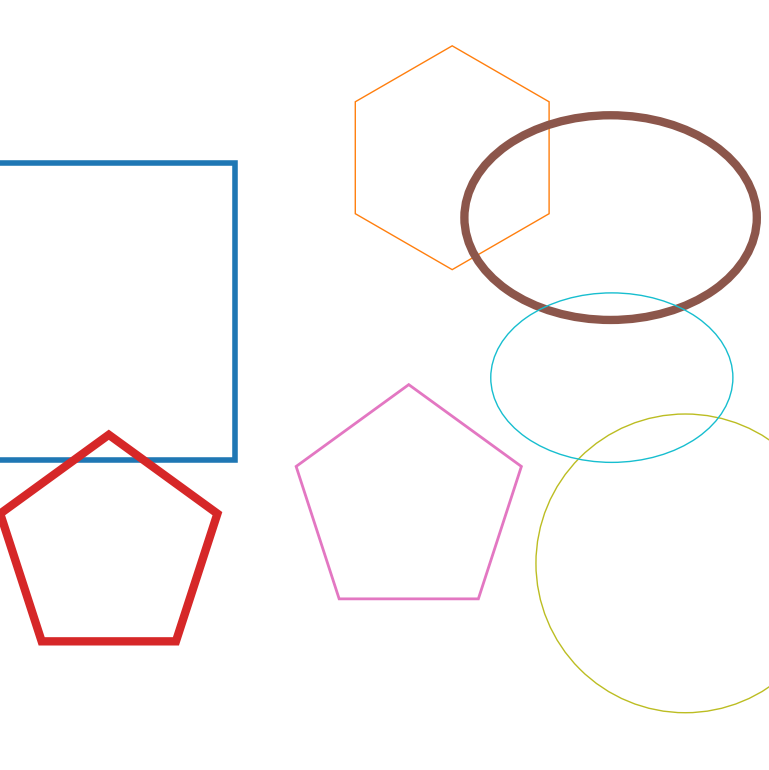[{"shape": "square", "thickness": 2, "radius": 0.96, "center": [0.113, 0.595]}, {"shape": "hexagon", "thickness": 0.5, "radius": 0.73, "center": [0.587, 0.795]}, {"shape": "pentagon", "thickness": 3, "radius": 0.74, "center": [0.141, 0.287]}, {"shape": "oval", "thickness": 3, "radius": 0.95, "center": [0.793, 0.717]}, {"shape": "pentagon", "thickness": 1, "radius": 0.77, "center": [0.531, 0.347]}, {"shape": "circle", "thickness": 0.5, "radius": 0.97, "center": [0.89, 0.268]}, {"shape": "oval", "thickness": 0.5, "radius": 0.79, "center": [0.795, 0.51]}]